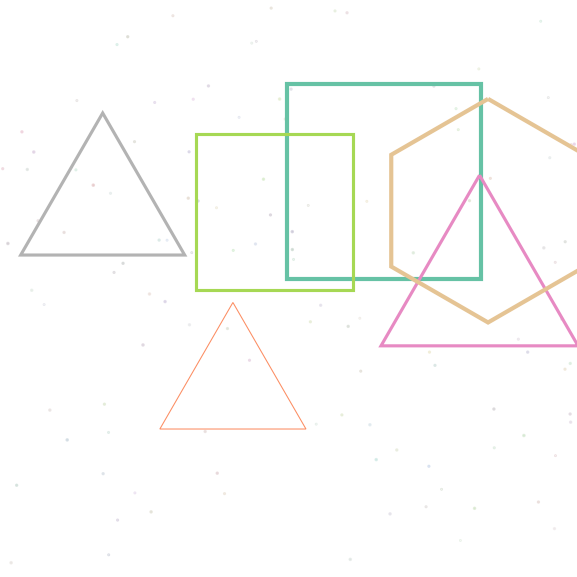[{"shape": "square", "thickness": 2, "radius": 0.84, "center": [0.665, 0.685]}, {"shape": "triangle", "thickness": 0.5, "radius": 0.73, "center": [0.403, 0.329]}, {"shape": "triangle", "thickness": 1.5, "radius": 0.99, "center": [0.83, 0.499]}, {"shape": "square", "thickness": 1.5, "radius": 0.68, "center": [0.475, 0.632]}, {"shape": "hexagon", "thickness": 2, "radius": 0.97, "center": [0.845, 0.634]}, {"shape": "triangle", "thickness": 1.5, "radius": 0.82, "center": [0.178, 0.639]}]